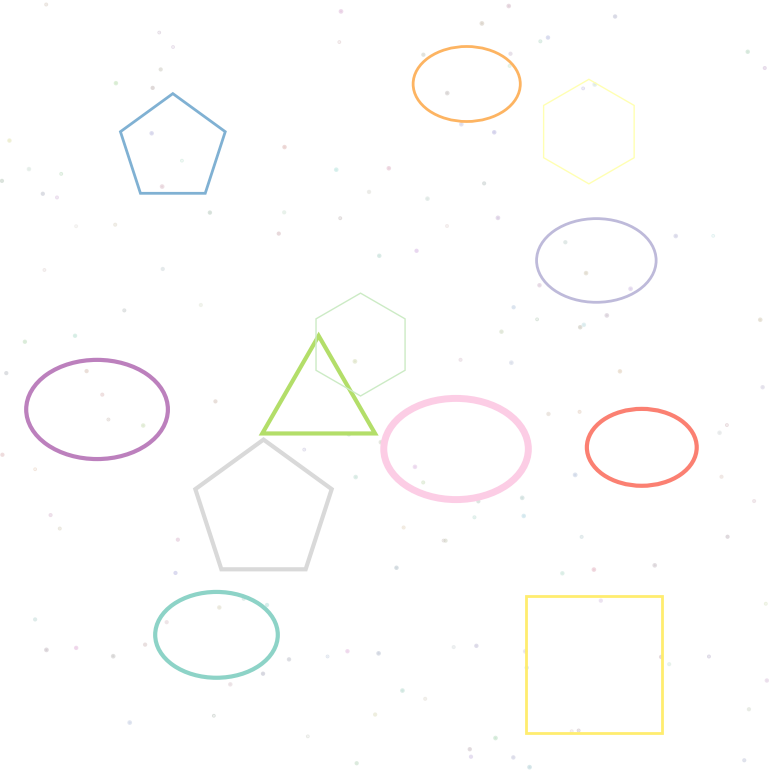[{"shape": "oval", "thickness": 1.5, "radius": 0.4, "center": [0.281, 0.176]}, {"shape": "hexagon", "thickness": 0.5, "radius": 0.34, "center": [0.765, 0.829]}, {"shape": "oval", "thickness": 1, "radius": 0.39, "center": [0.774, 0.662]}, {"shape": "oval", "thickness": 1.5, "radius": 0.36, "center": [0.833, 0.419]}, {"shape": "pentagon", "thickness": 1, "radius": 0.36, "center": [0.224, 0.807]}, {"shape": "oval", "thickness": 1, "radius": 0.35, "center": [0.606, 0.891]}, {"shape": "triangle", "thickness": 1.5, "radius": 0.42, "center": [0.414, 0.479]}, {"shape": "oval", "thickness": 2.5, "radius": 0.47, "center": [0.592, 0.417]}, {"shape": "pentagon", "thickness": 1.5, "radius": 0.47, "center": [0.342, 0.336]}, {"shape": "oval", "thickness": 1.5, "radius": 0.46, "center": [0.126, 0.468]}, {"shape": "hexagon", "thickness": 0.5, "radius": 0.33, "center": [0.468, 0.553]}, {"shape": "square", "thickness": 1, "radius": 0.44, "center": [0.772, 0.137]}]